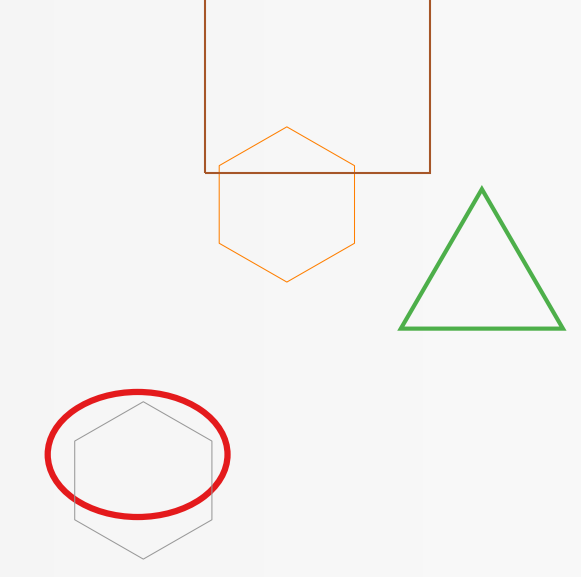[{"shape": "oval", "thickness": 3, "radius": 0.77, "center": [0.237, 0.212]}, {"shape": "triangle", "thickness": 2, "radius": 0.81, "center": [0.829, 0.511]}, {"shape": "hexagon", "thickness": 0.5, "radius": 0.67, "center": [0.494, 0.645]}, {"shape": "square", "thickness": 1, "radius": 0.97, "center": [0.546, 0.893]}, {"shape": "hexagon", "thickness": 0.5, "radius": 0.68, "center": [0.247, 0.167]}]